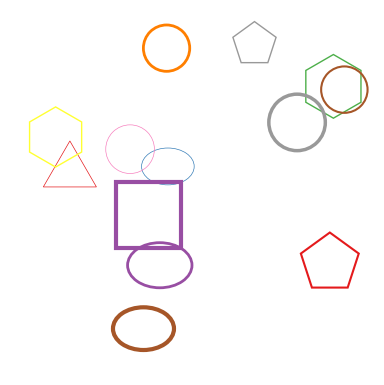[{"shape": "triangle", "thickness": 0.5, "radius": 0.4, "center": [0.181, 0.554]}, {"shape": "pentagon", "thickness": 1.5, "radius": 0.4, "center": [0.857, 0.317]}, {"shape": "oval", "thickness": 0.5, "radius": 0.34, "center": [0.436, 0.568]}, {"shape": "hexagon", "thickness": 1, "radius": 0.41, "center": [0.866, 0.776]}, {"shape": "oval", "thickness": 2, "radius": 0.42, "center": [0.415, 0.311]}, {"shape": "square", "thickness": 3, "radius": 0.42, "center": [0.386, 0.442]}, {"shape": "circle", "thickness": 2, "radius": 0.3, "center": [0.433, 0.875]}, {"shape": "hexagon", "thickness": 1, "radius": 0.39, "center": [0.144, 0.644]}, {"shape": "oval", "thickness": 3, "radius": 0.4, "center": [0.373, 0.146]}, {"shape": "circle", "thickness": 1.5, "radius": 0.3, "center": [0.894, 0.767]}, {"shape": "circle", "thickness": 0.5, "radius": 0.32, "center": [0.338, 0.612]}, {"shape": "pentagon", "thickness": 1, "radius": 0.29, "center": [0.661, 0.885]}, {"shape": "circle", "thickness": 2.5, "radius": 0.37, "center": [0.772, 0.682]}]